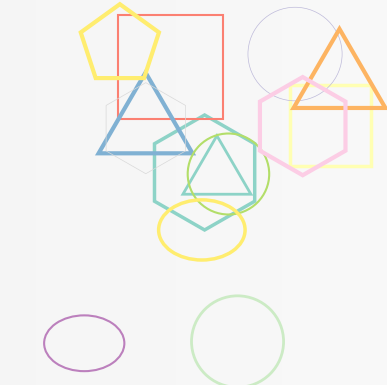[{"shape": "triangle", "thickness": 2, "radius": 0.51, "center": [0.56, 0.546]}, {"shape": "hexagon", "thickness": 2.5, "radius": 0.75, "center": [0.528, 0.552]}, {"shape": "square", "thickness": 2.5, "radius": 0.52, "center": [0.853, 0.674]}, {"shape": "circle", "thickness": 0.5, "radius": 0.61, "center": [0.761, 0.86]}, {"shape": "square", "thickness": 1.5, "radius": 0.67, "center": [0.44, 0.825]}, {"shape": "triangle", "thickness": 3, "radius": 0.7, "center": [0.376, 0.672]}, {"shape": "triangle", "thickness": 3, "radius": 0.68, "center": [0.876, 0.788]}, {"shape": "circle", "thickness": 1.5, "radius": 0.53, "center": [0.59, 0.548]}, {"shape": "hexagon", "thickness": 3, "radius": 0.64, "center": [0.781, 0.672]}, {"shape": "hexagon", "thickness": 0.5, "radius": 0.59, "center": [0.376, 0.667]}, {"shape": "oval", "thickness": 1.5, "radius": 0.52, "center": [0.217, 0.108]}, {"shape": "circle", "thickness": 2, "radius": 0.59, "center": [0.613, 0.113]}, {"shape": "oval", "thickness": 2.5, "radius": 0.56, "center": [0.521, 0.403]}, {"shape": "pentagon", "thickness": 3, "radius": 0.53, "center": [0.309, 0.883]}]